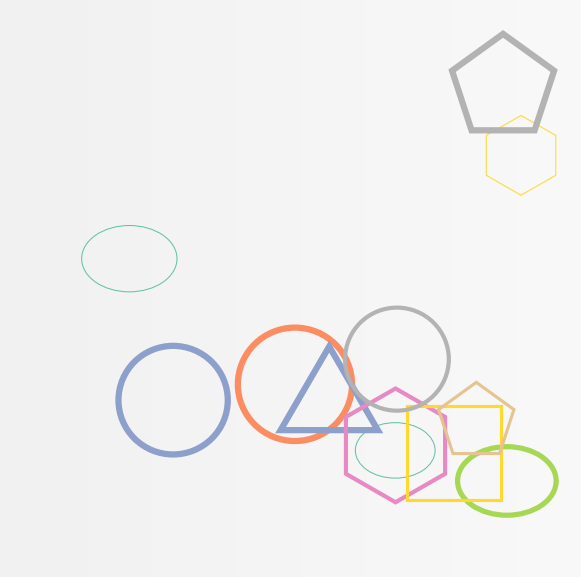[{"shape": "oval", "thickness": 0.5, "radius": 0.41, "center": [0.223, 0.551]}, {"shape": "oval", "thickness": 0.5, "radius": 0.34, "center": [0.68, 0.219]}, {"shape": "circle", "thickness": 3, "radius": 0.49, "center": [0.507, 0.334]}, {"shape": "circle", "thickness": 3, "radius": 0.47, "center": [0.298, 0.306]}, {"shape": "triangle", "thickness": 3, "radius": 0.48, "center": [0.566, 0.303]}, {"shape": "hexagon", "thickness": 2, "radius": 0.49, "center": [0.68, 0.228]}, {"shape": "oval", "thickness": 2.5, "radius": 0.42, "center": [0.872, 0.166]}, {"shape": "hexagon", "thickness": 0.5, "radius": 0.35, "center": [0.896, 0.73]}, {"shape": "square", "thickness": 1.5, "radius": 0.41, "center": [0.781, 0.215]}, {"shape": "pentagon", "thickness": 1.5, "radius": 0.34, "center": [0.819, 0.269]}, {"shape": "pentagon", "thickness": 3, "radius": 0.46, "center": [0.866, 0.848]}, {"shape": "circle", "thickness": 2, "radius": 0.45, "center": [0.683, 0.377]}]